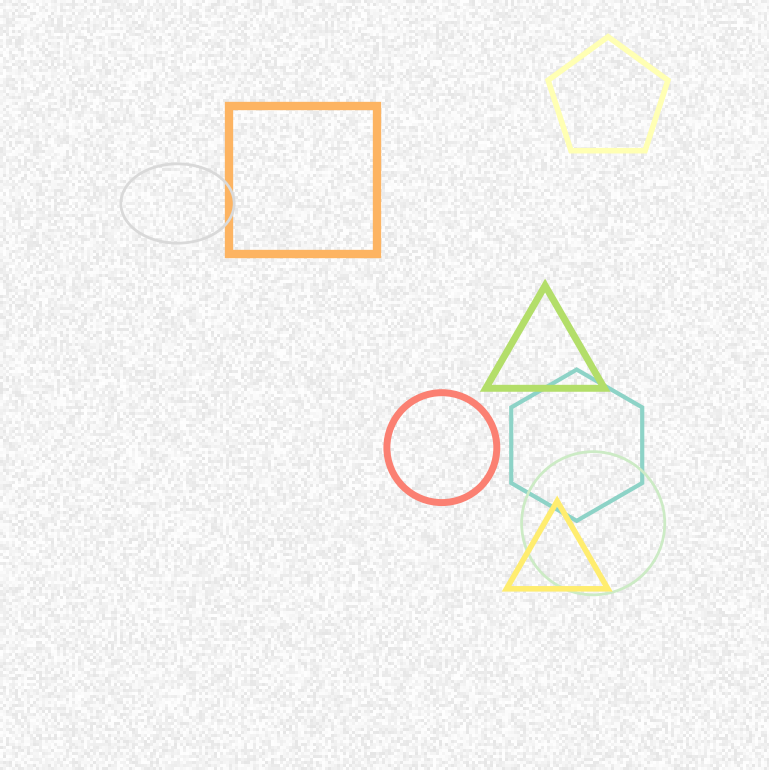[{"shape": "hexagon", "thickness": 1.5, "radius": 0.49, "center": [0.749, 0.422]}, {"shape": "pentagon", "thickness": 2, "radius": 0.41, "center": [0.79, 0.87]}, {"shape": "circle", "thickness": 2.5, "radius": 0.36, "center": [0.574, 0.419]}, {"shape": "square", "thickness": 3, "radius": 0.48, "center": [0.394, 0.766]}, {"shape": "triangle", "thickness": 2.5, "radius": 0.44, "center": [0.708, 0.54]}, {"shape": "oval", "thickness": 1, "radius": 0.37, "center": [0.231, 0.736]}, {"shape": "circle", "thickness": 1, "radius": 0.46, "center": [0.77, 0.32]}, {"shape": "triangle", "thickness": 2, "radius": 0.38, "center": [0.724, 0.273]}]